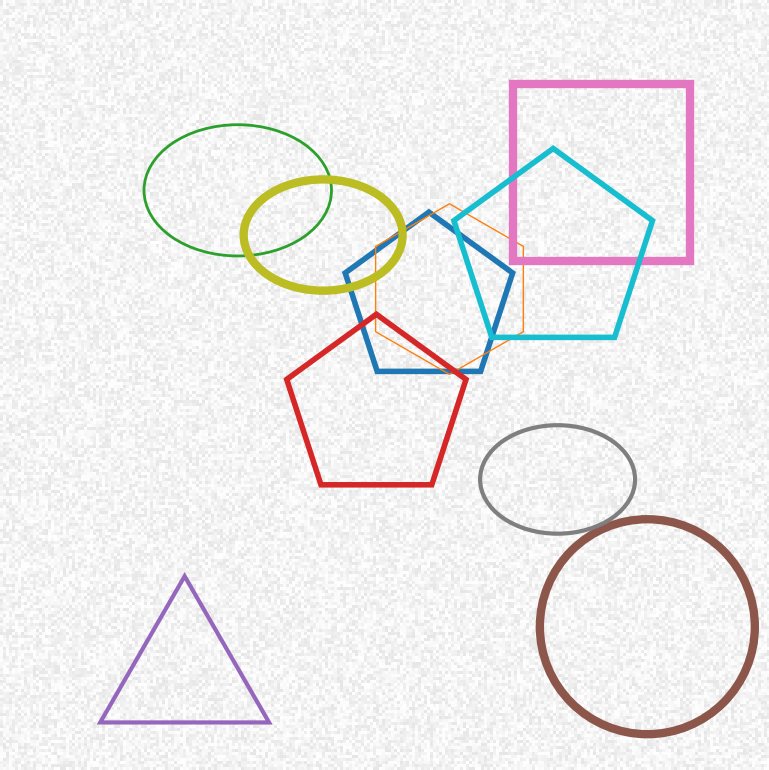[{"shape": "pentagon", "thickness": 2, "radius": 0.57, "center": [0.557, 0.61]}, {"shape": "hexagon", "thickness": 0.5, "radius": 0.55, "center": [0.584, 0.625]}, {"shape": "oval", "thickness": 1, "radius": 0.61, "center": [0.309, 0.753]}, {"shape": "pentagon", "thickness": 2, "radius": 0.61, "center": [0.489, 0.469]}, {"shape": "triangle", "thickness": 1.5, "radius": 0.63, "center": [0.24, 0.125]}, {"shape": "circle", "thickness": 3, "radius": 0.7, "center": [0.841, 0.186]}, {"shape": "square", "thickness": 3, "radius": 0.57, "center": [0.781, 0.776]}, {"shape": "oval", "thickness": 1.5, "radius": 0.5, "center": [0.724, 0.377]}, {"shape": "oval", "thickness": 3, "radius": 0.52, "center": [0.42, 0.695]}, {"shape": "pentagon", "thickness": 2, "radius": 0.68, "center": [0.718, 0.672]}]